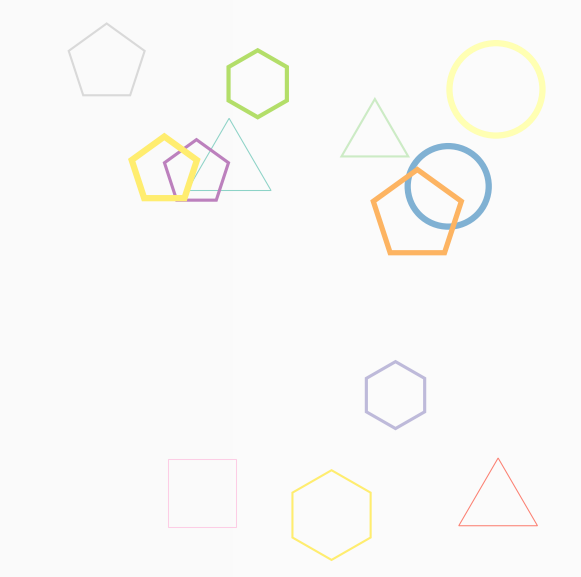[{"shape": "triangle", "thickness": 0.5, "radius": 0.42, "center": [0.394, 0.711]}, {"shape": "circle", "thickness": 3, "radius": 0.4, "center": [0.853, 0.844]}, {"shape": "hexagon", "thickness": 1.5, "radius": 0.29, "center": [0.68, 0.315]}, {"shape": "triangle", "thickness": 0.5, "radius": 0.39, "center": [0.857, 0.128]}, {"shape": "circle", "thickness": 3, "radius": 0.35, "center": [0.771, 0.676]}, {"shape": "pentagon", "thickness": 2.5, "radius": 0.4, "center": [0.718, 0.626]}, {"shape": "hexagon", "thickness": 2, "radius": 0.29, "center": [0.443, 0.854]}, {"shape": "square", "thickness": 0.5, "radius": 0.29, "center": [0.347, 0.145]}, {"shape": "pentagon", "thickness": 1, "radius": 0.34, "center": [0.184, 0.89]}, {"shape": "pentagon", "thickness": 1.5, "radius": 0.29, "center": [0.338, 0.699]}, {"shape": "triangle", "thickness": 1, "radius": 0.33, "center": [0.645, 0.761]}, {"shape": "hexagon", "thickness": 1, "radius": 0.39, "center": [0.57, 0.107]}, {"shape": "pentagon", "thickness": 3, "radius": 0.29, "center": [0.283, 0.704]}]